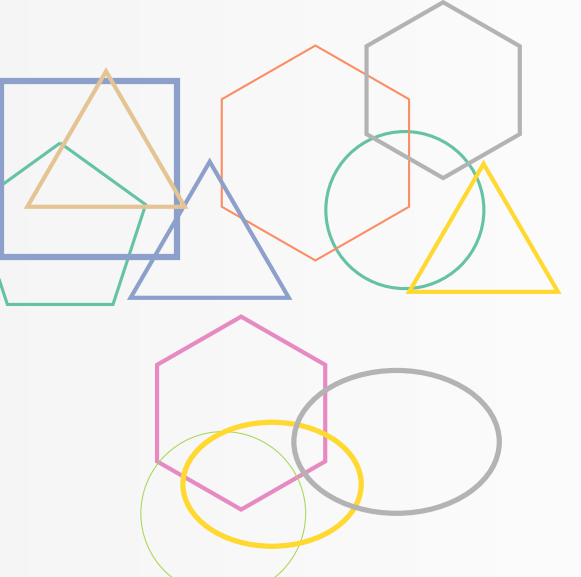[{"shape": "pentagon", "thickness": 1.5, "radius": 0.77, "center": [0.104, 0.597]}, {"shape": "circle", "thickness": 1.5, "radius": 0.68, "center": [0.697, 0.635]}, {"shape": "hexagon", "thickness": 1, "radius": 0.93, "center": [0.543, 0.734]}, {"shape": "triangle", "thickness": 2, "radius": 0.79, "center": [0.361, 0.562]}, {"shape": "square", "thickness": 3, "radius": 0.76, "center": [0.153, 0.706]}, {"shape": "hexagon", "thickness": 2, "radius": 0.84, "center": [0.415, 0.284]}, {"shape": "circle", "thickness": 0.5, "radius": 0.71, "center": [0.384, 0.11]}, {"shape": "oval", "thickness": 2.5, "radius": 0.77, "center": [0.468, 0.161]}, {"shape": "triangle", "thickness": 2, "radius": 0.74, "center": [0.832, 0.568]}, {"shape": "triangle", "thickness": 2, "radius": 0.78, "center": [0.182, 0.719]}, {"shape": "hexagon", "thickness": 2, "radius": 0.76, "center": [0.762, 0.843]}, {"shape": "oval", "thickness": 2.5, "radius": 0.88, "center": [0.682, 0.234]}]